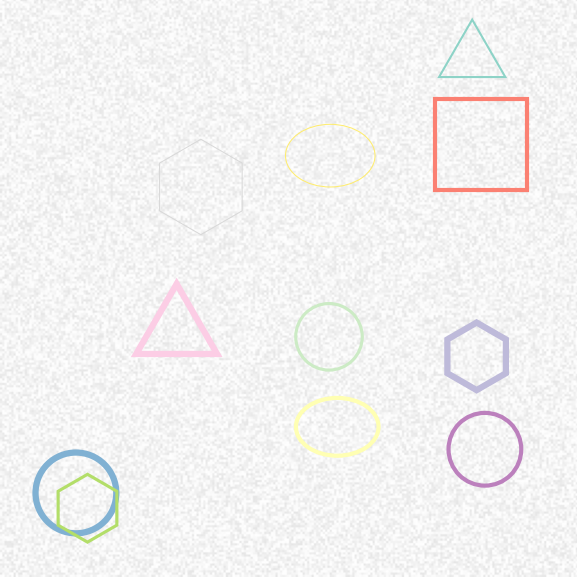[{"shape": "triangle", "thickness": 1, "radius": 0.33, "center": [0.818, 0.899]}, {"shape": "oval", "thickness": 2, "radius": 0.36, "center": [0.584, 0.26]}, {"shape": "hexagon", "thickness": 3, "radius": 0.29, "center": [0.825, 0.382]}, {"shape": "square", "thickness": 2, "radius": 0.4, "center": [0.833, 0.749]}, {"shape": "circle", "thickness": 3, "radius": 0.35, "center": [0.131, 0.146]}, {"shape": "hexagon", "thickness": 1.5, "radius": 0.29, "center": [0.152, 0.119]}, {"shape": "triangle", "thickness": 3, "radius": 0.4, "center": [0.306, 0.427]}, {"shape": "hexagon", "thickness": 0.5, "radius": 0.41, "center": [0.348, 0.675]}, {"shape": "circle", "thickness": 2, "radius": 0.31, "center": [0.84, 0.221]}, {"shape": "circle", "thickness": 1.5, "radius": 0.29, "center": [0.57, 0.416]}, {"shape": "oval", "thickness": 0.5, "radius": 0.39, "center": [0.572, 0.73]}]